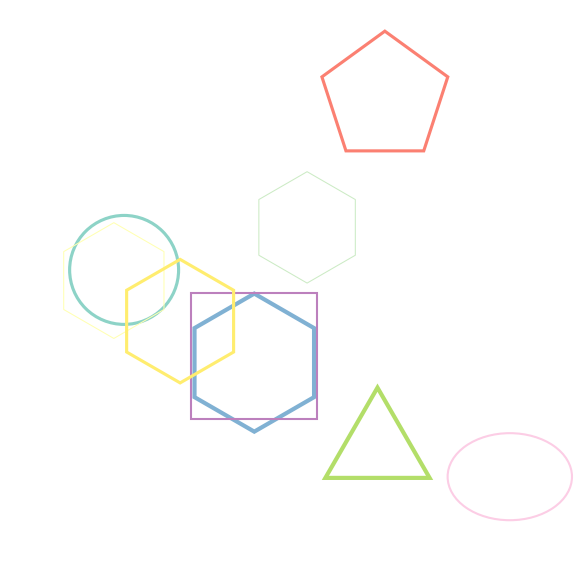[{"shape": "circle", "thickness": 1.5, "radius": 0.47, "center": [0.215, 0.532]}, {"shape": "hexagon", "thickness": 0.5, "radius": 0.5, "center": [0.197, 0.513]}, {"shape": "pentagon", "thickness": 1.5, "radius": 0.57, "center": [0.666, 0.831]}, {"shape": "hexagon", "thickness": 2, "radius": 0.6, "center": [0.44, 0.371]}, {"shape": "triangle", "thickness": 2, "radius": 0.52, "center": [0.654, 0.224]}, {"shape": "oval", "thickness": 1, "radius": 0.54, "center": [0.883, 0.174]}, {"shape": "square", "thickness": 1, "radius": 0.55, "center": [0.44, 0.382]}, {"shape": "hexagon", "thickness": 0.5, "radius": 0.48, "center": [0.532, 0.605]}, {"shape": "hexagon", "thickness": 1.5, "radius": 0.53, "center": [0.312, 0.443]}]